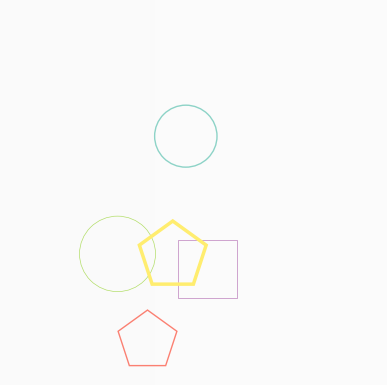[{"shape": "circle", "thickness": 1, "radius": 0.4, "center": [0.48, 0.646]}, {"shape": "pentagon", "thickness": 1, "radius": 0.4, "center": [0.381, 0.115]}, {"shape": "circle", "thickness": 0.5, "radius": 0.49, "center": [0.303, 0.341]}, {"shape": "square", "thickness": 0.5, "radius": 0.38, "center": [0.535, 0.302]}, {"shape": "pentagon", "thickness": 2.5, "radius": 0.45, "center": [0.446, 0.335]}]